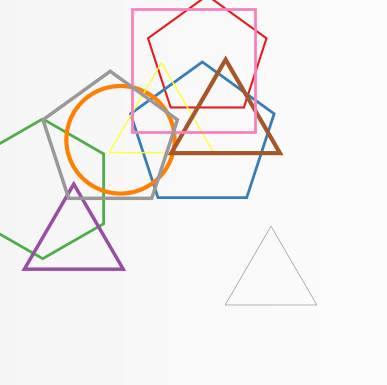[{"shape": "pentagon", "thickness": 1.5, "radius": 0.8, "center": [0.535, 0.851]}, {"shape": "pentagon", "thickness": 2, "radius": 0.97, "center": [0.522, 0.644]}, {"shape": "hexagon", "thickness": 2, "radius": 0.91, "center": [0.11, 0.51]}, {"shape": "triangle", "thickness": 2.5, "radius": 0.74, "center": [0.19, 0.374]}, {"shape": "circle", "thickness": 3, "radius": 0.7, "center": [0.311, 0.637]}, {"shape": "triangle", "thickness": 1, "radius": 0.78, "center": [0.417, 0.682]}, {"shape": "triangle", "thickness": 3, "radius": 0.81, "center": [0.582, 0.683]}, {"shape": "square", "thickness": 2, "radius": 0.8, "center": [0.499, 0.818]}, {"shape": "pentagon", "thickness": 2.5, "radius": 0.91, "center": [0.284, 0.632]}, {"shape": "triangle", "thickness": 0.5, "radius": 0.68, "center": [0.699, 0.276]}]